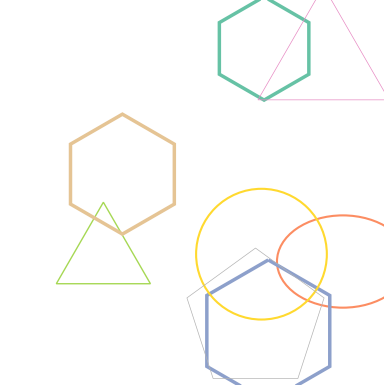[{"shape": "hexagon", "thickness": 2.5, "radius": 0.67, "center": [0.686, 0.874]}, {"shape": "oval", "thickness": 1.5, "radius": 0.86, "center": [0.891, 0.321]}, {"shape": "hexagon", "thickness": 2.5, "radius": 0.92, "center": [0.697, 0.14]}, {"shape": "triangle", "thickness": 0.5, "radius": 0.98, "center": [0.84, 0.839]}, {"shape": "triangle", "thickness": 1, "radius": 0.71, "center": [0.269, 0.334]}, {"shape": "circle", "thickness": 1.5, "radius": 0.85, "center": [0.679, 0.34]}, {"shape": "hexagon", "thickness": 2.5, "radius": 0.78, "center": [0.318, 0.548]}, {"shape": "pentagon", "thickness": 0.5, "radius": 0.94, "center": [0.664, 0.168]}]